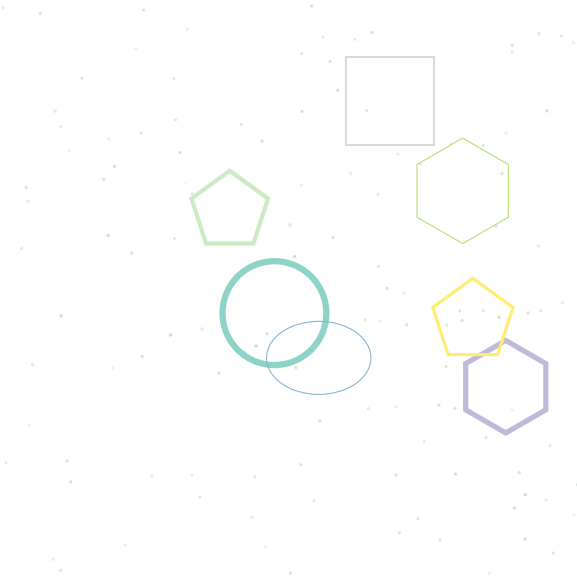[{"shape": "circle", "thickness": 3, "radius": 0.45, "center": [0.475, 0.457]}, {"shape": "hexagon", "thickness": 2.5, "radius": 0.4, "center": [0.876, 0.33]}, {"shape": "oval", "thickness": 0.5, "radius": 0.45, "center": [0.552, 0.379]}, {"shape": "hexagon", "thickness": 0.5, "radius": 0.46, "center": [0.801, 0.669]}, {"shape": "square", "thickness": 1, "radius": 0.38, "center": [0.675, 0.825]}, {"shape": "pentagon", "thickness": 2, "radius": 0.35, "center": [0.398, 0.634]}, {"shape": "pentagon", "thickness": 1.5, "radius": 0.37, "center": [0.819, 0.444]}]